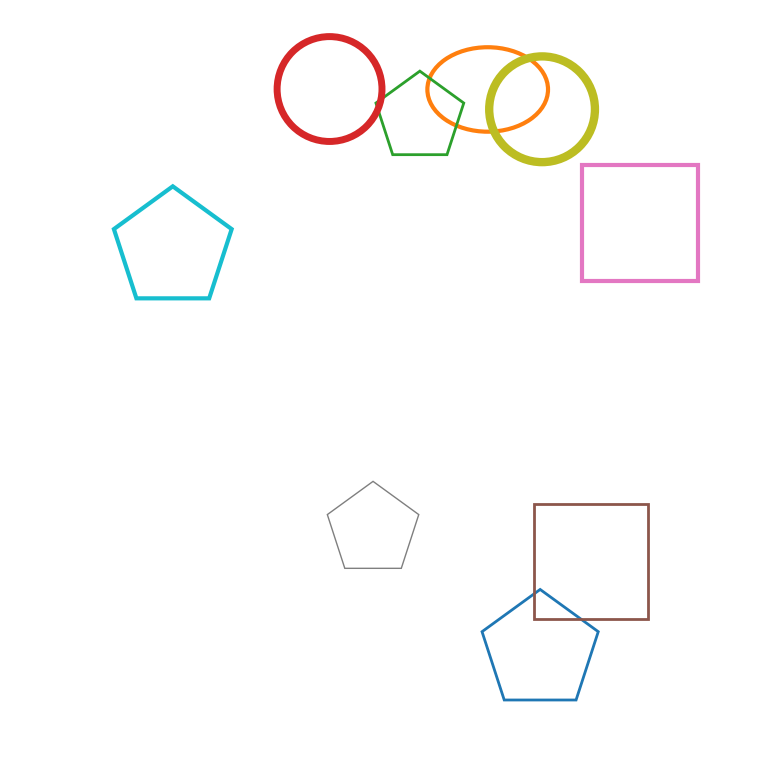[{"shape": "pentagon", "thickness": 1, "radius": 0.4, "center": [0.701, 0.155]}, {"shape": "oval", "thickness": 1.5, "radius": 0.39, "center": [0.633, 0.884]}, {"shape": "pentagon", "thickness": 1, "radius": 0.3, "center": [0.545, 0.848]}, {"shape": "circle", "thickness": 2.5, "radius": 0.34, "center": [0.428, 0.884]}, {"shape": "square", "thickness": 1, "radius": 0.37, "center": [0.768, 0.27]}, {"shape": "square", "thickness": 1.5, "radius": 0.38, "center": [0.831, 0.711]}, {"shape": "pentagon", "thickness": 0.5, "radius": 0.31, "center": [0.484, 0.312]}, {"shape": "circle", "thickness": 3, "radius": 0.34, "center": [0.704, 0.858]}, {"shape": "pentagon", "thickness": 1.5, "radius": 0.4, "center": [0.224, 0.678]}]